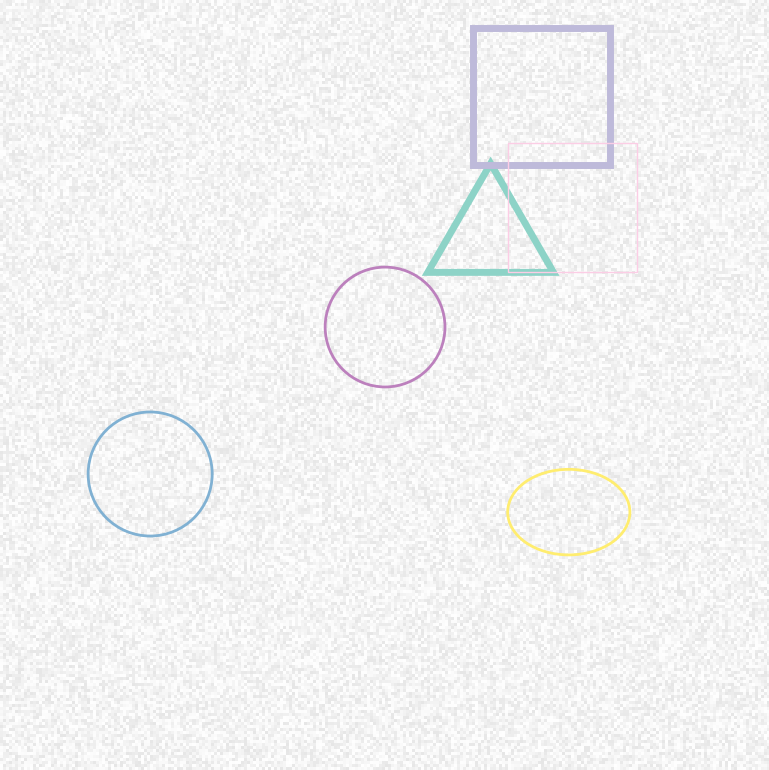[{"shape": "triangle", "thickness": 2.5, "radius": 0.47, "center": [0.637, 0.693]}, {"shape": "square", "thickness": 2.5, "radius": 0.45, "center": [0.703, 0.875]}, {"shape": "circle", "thickness": 1, "radius": 0.4, "center": [0.195, 0.384]}, {"shape": "square", "thickness": 0.5, "radius": 0.42, "center": [0.743, 0.73]}, {"shape": "circle", "thickness": 1, "radius": 0.39, "center": [0.5, 0.575]}, {"shape": "oval", "thickness": 1, "radius": 0.4, "center": [0.739, 0.335]}]